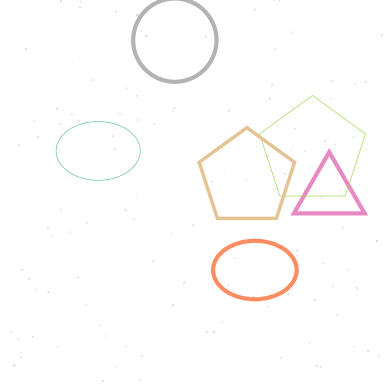[{"shape": "oval", "thickness": 0.5, "radius": 0.55, "center": [0.255, 0.608]}, {"shape": "oval", "thickness": 3, "radius": 0.54, "center": [0.662, 0.299]}, {"shape": "triangle", "thickness": 3, "radius": 0.53, "center": [0.855, 0.499]}, {"shape": "pentagon", "thickness": 0.5, "radius": 0.72, "center": [0.812, 0.608]}, {"shape": "pentagon", "thickness": 2.5, "radius": 0.65, "center": [0.641, 0.538]}, {"shape": "circle", "thickness": 3, "radius": 0.54, "center": [0.454, 0.896]}]